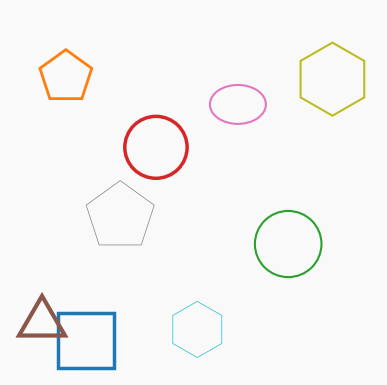[{"shape": "square", "thickness": 2.5, "radius": 0.36, "center": [0.223, 0.115]}, {"shape": "pentagon", "thickness": 2, "radius": 0.35, "center": [0.17, 0.801]}, {"shape": "circle", "thickness": 1.5, "radius": 0.43, "center": [0.744, 0.366]}, {"shape": "circle", "thickness": 2.5, "radius": 0.4, "center": [0.402, 0.617]}, {"shape": "triangle", "thickness": 3, "radius": 0.34, "center": [0.108, 0.163]}, {"shape": "oval", "thickness": 1.5, "radius": 0.36, "center": [0.614, 0.729]}, {"shape": "pentagon", "thickness": 0.5, "radius": 0.46, "center": [0.31, 0.439]}, {"shape": "hexagon", "thickness": 1.5, "radius": 0.47, "center": [0.858, 0.794]}, {"shape": "hexagon", "thickness": 0.5, "radius": 0.36, "center": [0.509, 0.144]}]